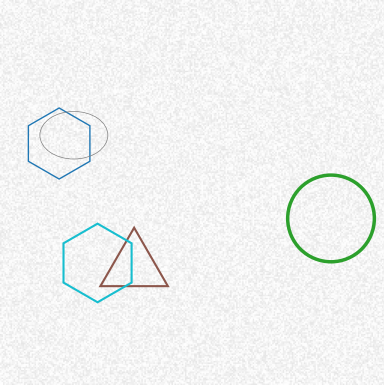[{"shape": "hexagon", "thickness": 1, "radius": 0.46, "center": [0.154, 0.627]}, {"shape": "circle", "thickness": 2.5, "radius": 0.56, "center": [0.86, 0.433]}, {"shape": "triangle", "thickness": 1.5, "radius": 0.51, "center": [0.348, 0.307]}, {"shape": "oval", "thickness": 0.5, "radius": 0.44, "center": [0.192, 0.649]}, {"shape": "hexagon", "thickness": 1.5, "radius": 0.51, "center": [0.253, 0.317]}]